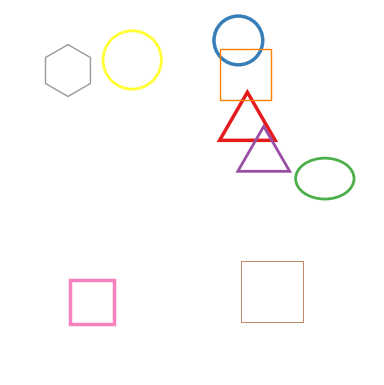[{"shape": "triangle", "thickness": 2.5, "radius": 0.42, "center": [0.643, 0.677]}, {"shape": "circle", "thickness": 2.5, "radius": 0.32, "center": [0.619, 0.895]}, {"shape": "oval", "thickness": 2, "radius": 0.38, "center": [0.844, 0.536]}, {"shape": "triangle", "thickness": 2, "radius": 0.39, "center": [0.685, 0.594]}, {"shape": "square", "thickness": 1, "radius": 0.33, "center": [0.637, 0.806]}, {"shape": "circle", "thickness": 2, "radius": 0.38, "center": [0.343, 0.844]}, {"shape": "square", "thickness": 0.5, "radius": 0.4, "center": [0.707, 0.243]}, {"shape": "square", "thickness": 2.5, "radius": 0.29, "center": [0.238, 0.216]}, {"shape": "hexagon", "thickness": 1, "radius": 0.34, "center": [0.177, 0.817]}]